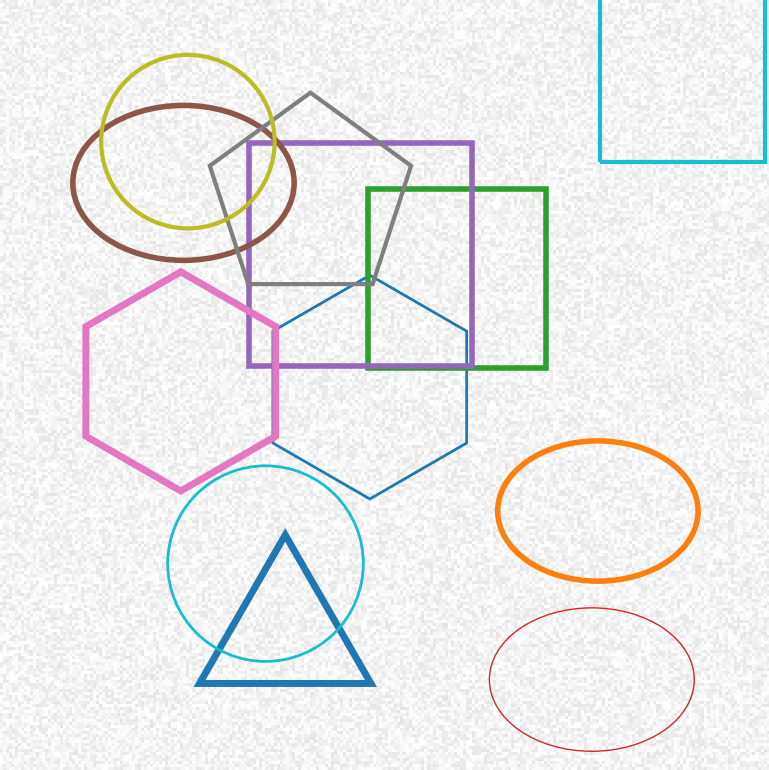[{"shape": "hexagon", "thickness": 1, "radius": 0.73, "center": [0.48, 0.497]}, {"shape": "triangle", "thickness": 2.5, "radius": 0.64, "center": [0.37, 0.177]}, {"shape": "oval", "thickness": 2, "radius": 0.65, "center": [0.776, 0.336]}, {"shape": "square", "thickness": 2, "radius": 0.58, "center": [0.594, 0.638]}, {"shape": "oval", "thickness": 0.5, "radius": 0.67, "center": [0.769, 0.117]}, {"shape": "square", "thickness": 2, "radius": 0.72, "center": [0.468, 0.669]}, {"shape": "oval", "thickness": 2, "radius": 0.72, "center": [0.238, 0.762]}, {"shape": "hexagon", "thickness": 2.5, "radius": 0.71, "center": [0.235, 0.505]}, {"shape": "pentagon", "thickness": 1.5, "radius": 0.69, "center": [0.403, 0.742]}, {"shape": "circle", "thickness": 1.5, "radius": 0.56, "center": [0.244, 0.816]}, {"shape": "circle", "thickness": 1, "radius": 0.64, "center": [0.345, 0.268]}, {"shape": "square", "thickness": 1.5, "radius": 0.54, "center": [0.887, 0.896]}]